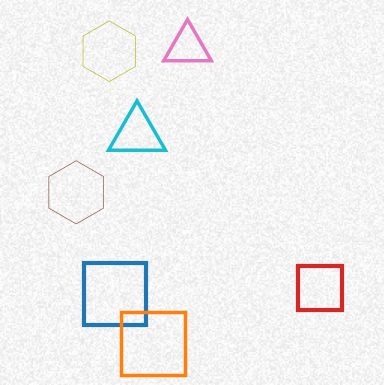[{"shape": "square", "thickness": 3, "radius": 0.4, "center": [0.299, 0.236]}, {"shape": "square", "thickness": 2.5, "radius": 0.41, "center": [0.397, 0.108]}, {"shape": "square", "thickness": 3, "radius": 0.29, "center": [0.831, 0.252]}, {"shape": "hexagon", "thickness": 0.5, "radius": 0.41, "center": [0.198, 0.5]}, {"shape": "triangle", "thickness": 2.5, "radius": 0.36, "center": [0.487, 0.878]}, {"shape": "hexagon", "thickness": 0.5, "radius": 0.39, "center": [0.284, 0.867]}, {"shape": "triangle", "thickness": 2.5, "radius": 0.43, "center": [0.356, 0.652]}]